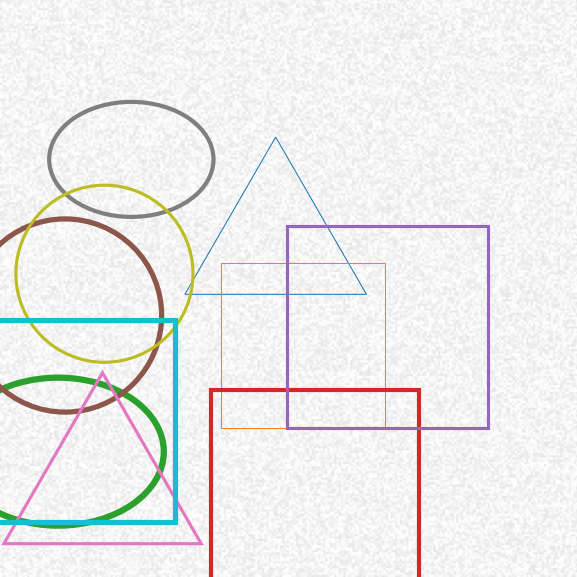[{"shape": "triangle", "thickness": 0.5, "radius": 0.91, "center": [0.477, 0.58]}, {"shape": "square", "thickness": 0.5, "radius": 0.71, "center": [0.525, 0.401]}, {"shape": "oval", "thickness": 3, "radius": 0.91, "center": [0.101, 0.217]}, {"shape": "square", "thickness": 2, "radius": 0.9, "center": [0.545, 0.144]}, {"shape": "square", "thickness": 1.5, "radius": 0.87, "center": [0.671, 0.433]}, {"shape": "circle", "thickness": 2.5, "radius": 0.84, "center": [0.113, 0.453]}, {"shape": "triangle", "thickness": 1.5, "radius": 0.99, "center": [0.178, 0.156]}, {"shape": "oval", "thickness": 2, "radius": 0.71, "center": [0.227, 0.723]}, {"shape": "circle", "thickness": 1.5, "radius": 0.77, "center": [0.181, 0.525]}, {"shape": "square", "thickness": 2.5, "radius": 0.88, "center": [0.128, 0.27]}]